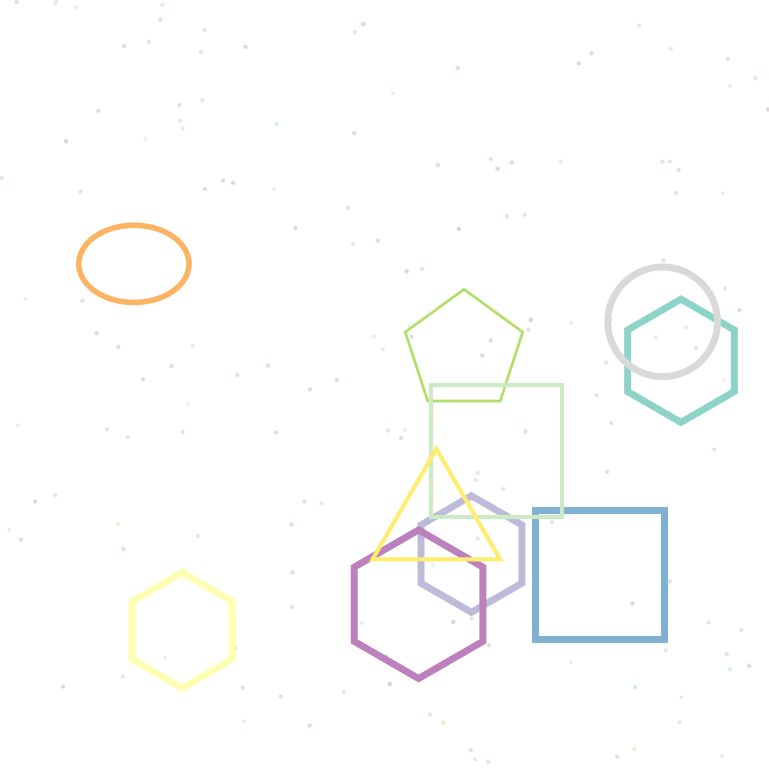[{"shape": "hexagon", "thickness": 2.5, "radius": 0.4, "center": [0.884, 0.531]}, {"shape": "hexagon", "thickness": 2.5, "radius": 0.38, "center": [0.237, 0.181]}, {"shape": "hexagon", "thickness": 2.5, "radius": 0.38, "center": [0.612, 0.28]}, {"shape": "square", "thickness": 2.5, "radius": 0.42, "center": [0.779, 0.254]}, {"shape": "oval", "thickness": 2, "radius": 0.36, "center": [0.174, 0.657]}, {"shape": "pentagon", "thickness": 1, "radius": 0.4, "center": [0.603, 0.544]}, {"shape": "circle", "thickness": 2.5, "radius": 0.36, "center": [0.861, 0.582]}, {"shape": "hexagon", "thickness": 2.5, "radius": 0.48, "center": [0.544, 0.215]}, {"shape": "square", "thickness": 1.5, "radius": 0.43, "center": [0.644, 0.414]}, {"shape": "triangle", "thickness": 1.5, "radius": 0.48, "center": [0.567, 0.321]}]